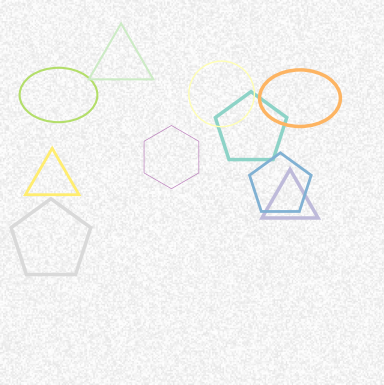[{"shape": "pentagon", "thickness": 2.5, "radius": 0.49, "center": [0.652, 0.664]}, {"shape": "circle", "thickness": 1, "radius": 0.43, "center": [0.576, 0.756]}, {"shape": "triangle", "thickness": 2.5, "radius": 0.42, "center": [0.753, 0.476]}, {"shape": "pentagon", "thickness": 2, "radius": 0.42, "center": [0.728, 0.519]}, {"shape": "oval", "thickness": 2.5, "radius": 0.52, "center": [0.779, 0.745]}, {"shape": "oval", "thickness": 1.5, "radius": 0.5, "center": [0.152, 0.753]}, {"shape": "pentagon", "thickness": 2.5, "radius": 0.54, "center": [0.132, 0.375]}, {"shape": "hexagon", "thickness": 0.5, "radius": 0.41, "center": [0.445, 0.592]}, {"shape": "triangle", "thickness": 1.5, "radius": 0.48, "center": [0.315, 0.842]}, {"shape": "triangle", "thickness": 2, "radius": 0.4, "center": [0.136, 0.534]}]